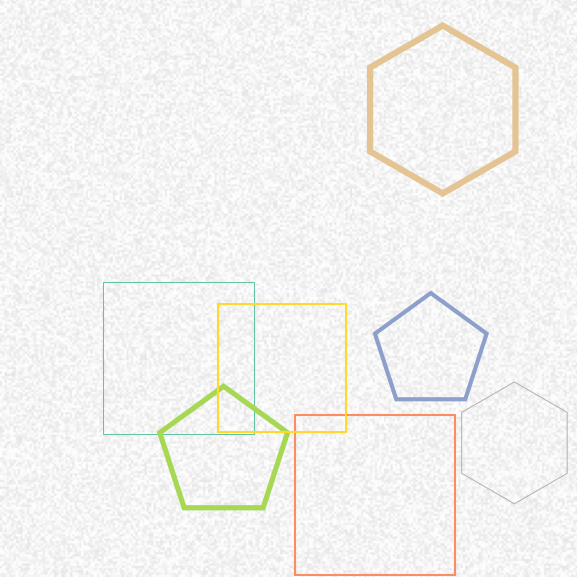[{"shape": "square", "thickness": 0.5, "radius": 0.66, "center": [0.309, 0.379]}, {"shape": "square", "thickness": 1, "radius": 0.69, "center": [0.65, 0.142]}, {"shape": "pentagon", "thickness": 2, "radius": 0.51, "center": [0.746, 0.39]}, {"shape": "pentagon", "thickness": 2.5, "radius": 0.58, "center": [0.387, 0.214]}, {"shape": "square", "thickness": 1, "radius": 0.55, "center": [0.488, 0.362]}, {"shape": "hexagon", "thickness": 3, "radius": 0.73, "center": [0.767, 0.81]}, {"shape": "hexagon", "thickness": 0.5, "radius": 0.53, "center": [0.891, 0.232]}]